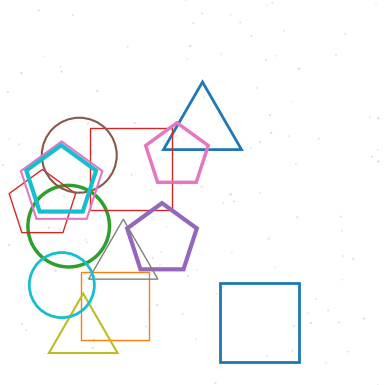[{"shape": "square", "thickness": 2, "radius": 0.51, "center": [0.675, 0.162]}, {"shape": "triangle", "thickness": 2, "radius": 0.59, "center": [0.526, 0.67]}, {"shape": "square", "thickness": 1, "radius": 0.44, "center": [0.299, 0.205]}, {"shape": "circle", "thickness": 2.5, "radius": 0.53, "center": [0.178, 0.413]}, {"shape": "square", "thickness": 1, "radius": 0.53, "center": [0.34, 0.561]}, {"shape": "pentagon", "thickness": 1, "radius": 0.45, "center": [0.11, 0.469]}, {"shape": "pentagon", "thickness": 3, "radius": 0.48, "center": [0.421, 0.377]}, {"shape": "circle", "thickness": 1.5, "radius": 0.49, "center": [0.206, 0.597]}, {"shape": "pentagon", "thickness": 2.5, "radius": 0.43, "center": [0.46, 0.596]}, {"shape": "pentagon", "thickness": 1.5, "radius": 0.56, "center": [0.16, 0.521]}, {"shape": "triangle", "thickness": 1, "radius": 0.52, "center": [0.32, 0.327]}, {"shape": "triangle", "thickness": 1.5, "radius": 0.52, "center": [0.216, 0.134]}, {"shape": "circle", "thickness": 2, "radius": 0.42, "center": [0.161, 0.259]}, {"shape": "pentagon", "thickness": 3, "radius": 0.48, "center": [0.159, 0.528]}]